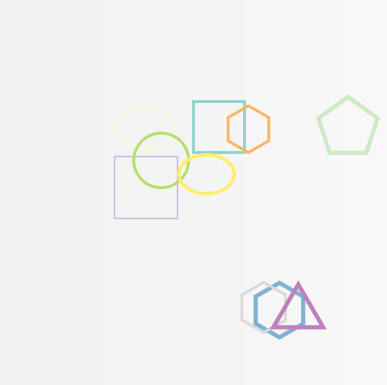[{"shape": "square", "thickness": 2, "radius": 0.33, "center": [0.565, 0.671]}, {"shape": "oval", "thickness": 0.5, "radius": 0.37, "center": [0.377, 0.667]}, {"shape": "square", "thickness": 1, "radius": 0.41, "center": [0.375, 0.514]}, {"shape": "hexagon", "thickness": 3, "radius": 0.35, "center": [0.721, 0.195]}, {"shape": "hexagon", "thickness": 2, "radius": 0.3, "center": [0.641, 0.664]}, {"shape": "circle", "thickness": 2, "radius": 0.35, "center": [0.416, 0.583]}, {"shape": "hexagon", "thickness": 2, "radius": 0.33, "center": [0.681, 0.201]}, {"shape": "triangle", "thickness": 3, "radius": 0.37, "center": [0.77, 0.187]}, {"shape": "pentagon", "thickness": 3, "radius": 0.4, "center": [0.898, 0.668]}, {"shape": "oval", "thickness": 2.5, "radius": 0.36, "center": [0.533, 0.547]}]